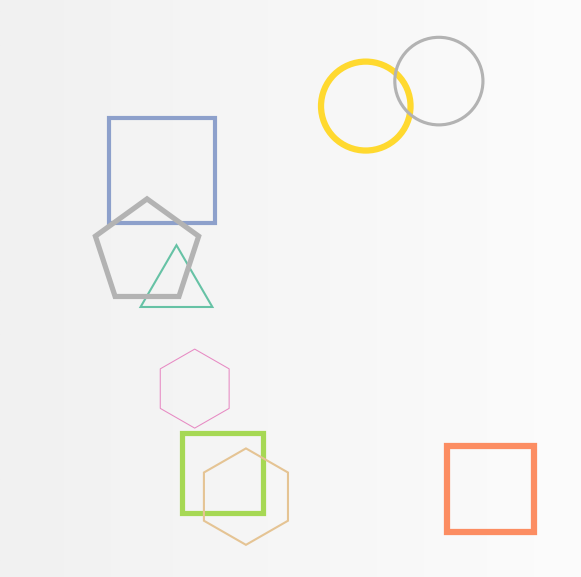[{"shape": "triangle", "thickness": 1, "radius": 0.36, "center": [0.304, 0.503]}, {"shape": "square", "thickness": 3, "radius": 0.38, "center": [0.844, 0.152]}, {"shape": "square", "thickness": 2, "radius": 0.45, "center": [0.278, 0.705]}, {"shape": "hexagon", "thickness": 0.5, "radius": 0.34, "center": [0.335, 0.326]}, {"shape": "square", "thickness": 2.5, "radius": 0.35, "center": [0.383, 0.181]}, {"shape": "circle", "thickness": 3, "radius": 0.38, "center": [0.629, 0.815]}, {"shape": "hexagon", "thickness": 1, "radius": 0.42, "center": [0.423, 0.139]}, {"shape": "pentagon", "thickness": 2.5, "radius": 0.47, "center": [0.253, 0.561]}, {"shape": "circle", "thickness": 1.5, "radius": 0.38, "center": [0.755, 0.859]}]